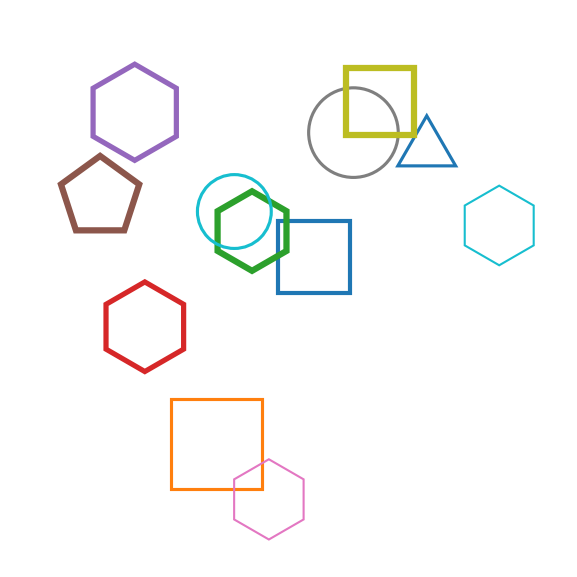[{"shape": "square", "thickness": 2, "radius": 0.31, "center": [0.544, 0.555]}, {"shape": "triangle", "thickness": 1.5, "radius": 0.29, "center": [0.739, 0.741]}, {"shape": "square", "thickness": 1.5, "radius": 0.39, "center": [0.375, 0.23]}, {"shape": "hexagon", "thickness": 3, "radius": 0.34, "center": [0.436, 0.599]}, {"shape": "hexagon", "thickness": 2.5, "radius": 0.39, "center": [0.251, 0.433]}, {"shape": "hexagon", "thickness": 2.5, "radius": 0.42, "center": [0.233, 0.805]}, {"shape": "pentagon", "thickness": 3, "radius": 0.36, "center": [0.173, 0.658]}, {"shape": "hexagon", "thickness": 1, "radius": 0.35, "center": [0.466, 0.134]}, {"shape": "circle", "thickness": 1.5, "radius": 0.39, "center": [0.612, 0.769]}, {"shape": "square", "thickness": 3, "radius": 0.29, "center": [0.658, 0.824]}, {"shape": "circle", "thickness": 1.5, "radius": 0.32, "center": [0.406, 0.633]}, {"shape": "hexagon", "thickness": 1, "radius": 0.34, "center": [0.864, 0.609]}]